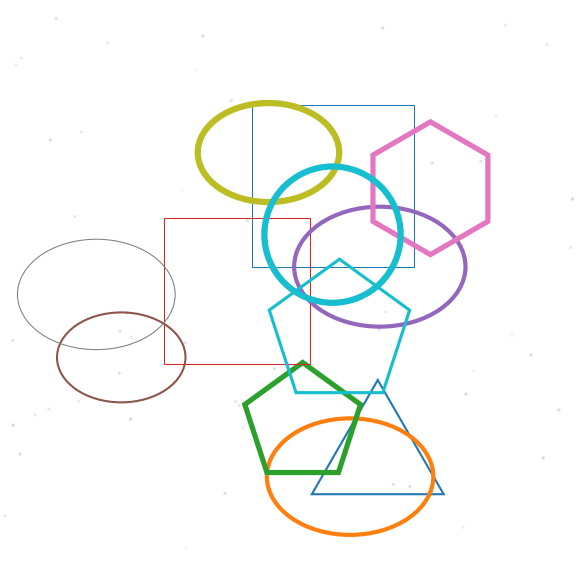[{"shape": "square", "thickness": 0.5, "radius": 0.7, "center": [0.577, 0.677]}, {"shape": "triangle", "thickness": 1, "radius": 0.66, "center": [0.654, 0.209]}, {"shape": "oval", "thickness": 2, "radius": 0.72, "center": [0.606, 0.174]}, {"shape": "pentagon", "thickness": 2.5, "radius": 0.53, "center": [0.524, 0.266]}, {"shape": "square", "thickness": 0.5, "radius": 0.63, "center": [0.41, 0.495]}, {"shape": "oval", "thickness": 2, "radius": 0.74, "center": [0.658, 0.537]}, {"shape": "oval", "thickness": 1, "radius": 0.56, "center": [0.21, 0.38]}, {"shape": "hexagon", "thickness": 2.5, "radius": 0.57, "center": [0.745, 0.673]}, {"shape": "oval", "thickness": 0.5, "radius": 0.68, "center": [0.167, 0.489]}, {"shape": "oval", "thickness": 3, "radius": 0.61, "center": [0.465, 0.735]}, {"shape": "circle", "thickness": 3, "radius": 0.59, "center": [0.576, 0.593]}, {"shape": "pentagon", "thickness": 1.5, "radius": 0.64, "center": [0.588, 0.423]}]